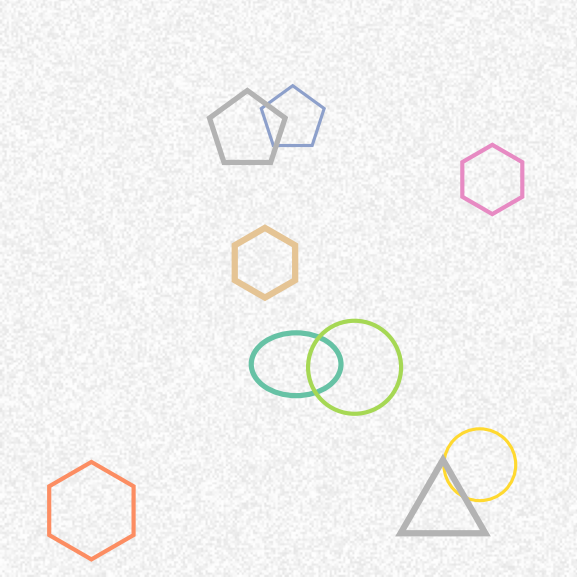[{"shape": "oval", "thickness": 2.5, "radius": 0.39, "center": [0.513, 0.368]}, {"shape": "hexagon", "thickness": 2, "radius": 0.42, "center": [0.158, 0.115]}, {"shape": "pentagon", "thickness": 1.5, "radius": 0.29, "center": [0.507, 0.794]}, {"shape": "hexagon", "thickness": 2, "radius": 0.3, "center": [0.852, 0.688]}, {"shape": "circle", "thickness": 2, "radius": 0.4, "center": [0.614, 0.363]}, {"shape": "circle", "thickness": 1.5, "radius": 0.31, "center": [0.831, 0.194]}, {"shape": "hexagon", "thickness": 3, "radius": 0.3, "center": [0.459, 0.544]}, {"shape": "pentagon", "thickness": 2.5, "radius": 0.34, "center": [0.428, 0.774]}, {"shape": "triangle", "thickness": 3, "radius": 0.42, "center": [0.767, 0.118]}]